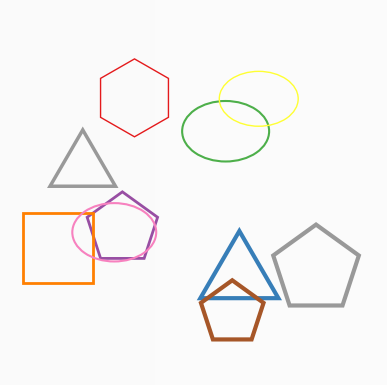[{"shape": "hexagon", "thickness": 1, "radius": 0.51, "center": [0.347, 0.746]}, {"shape": "triangle", "thickness": 3, "radius": 0.58, "center": [0.618, 0.284]}, {"shape": "oval", "thickness": 1.5, "radius": 0.56, "center": [0.582, 0.659]}, {"shape": "pentagon", "thickness": 2, "radius": 0.48, "center": [0.316, 0.406]}, {"shape": "square", "thickness": 2, "radius": 0.45, "center": [0.151, 0.356]}, {"shape": "oval", "thickness": 1, "radius": 0.51, "center": [0.668, 0.743]}, {"shape": "pentagon", "thickness": 3, "radius": 0.42, "center": [0.599, 0.187]}, {"shape": "oval", "thickness": 1.5, "radius": 0.54, "center": [0.295, 0.397]}, {"shape": "pentagon", "thickness": 3, "radius": 0.58, "center": [0.816, 0.3]}, {"shape": "triangle", "thickness": 2.5, "radius": 0.49, "center": [0.214, 0.565]}]